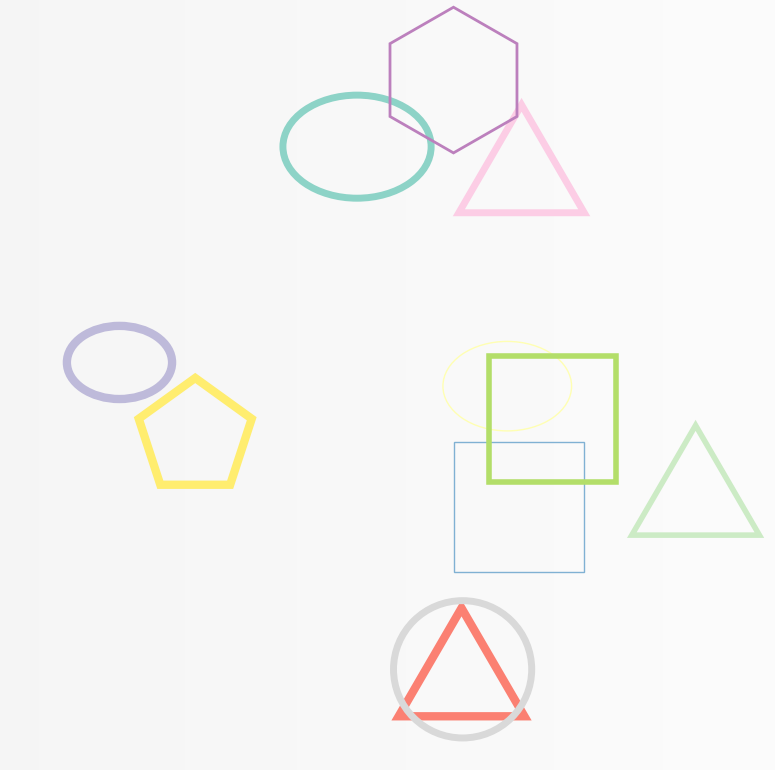[{"shape": "oval", "thickness": 2.5, "radius": 0.48, "center": [0.461, 0.81]}, {"shape": "oval", "thickness": 0.5, "radius": 0.42, "center": [0.655, 0.498]}, {"shape": "oval", "thickness": 3, "radius": 0.34, "center": [0.154, 0.529]}, {"shape": "triangle", "thickness": 3, "radius": 0.47, "center": [0.596, 0.117]}, {"shape": "square", "thickness": 0.5, "radius": 0.42, "center": [0.669, 0.341]}, {"shape": "square", "thickness": 2, "radius": 0.41, "center": [0.713, 0.456]}, {"shape": "triangle", "thickness": 2.5, "radius": 0.47, "center": [0.673, 0.77]}, {"shape": "circle", "thickness": 2.5, "radius": 0.45, "center": [0.597, 0.131]}, {"shape": "hexagon", "thickness": 1, "radius": 0.47, "center": [0.585, 0.896]}, {"shape": "triangle", "thickness": 2, "radius": 0.48, "center": [0.898, 0.353]}, {"shape": "pentagon", "thickness": 3, "radius": 0.38, "center": [0.252, 0.432]}]